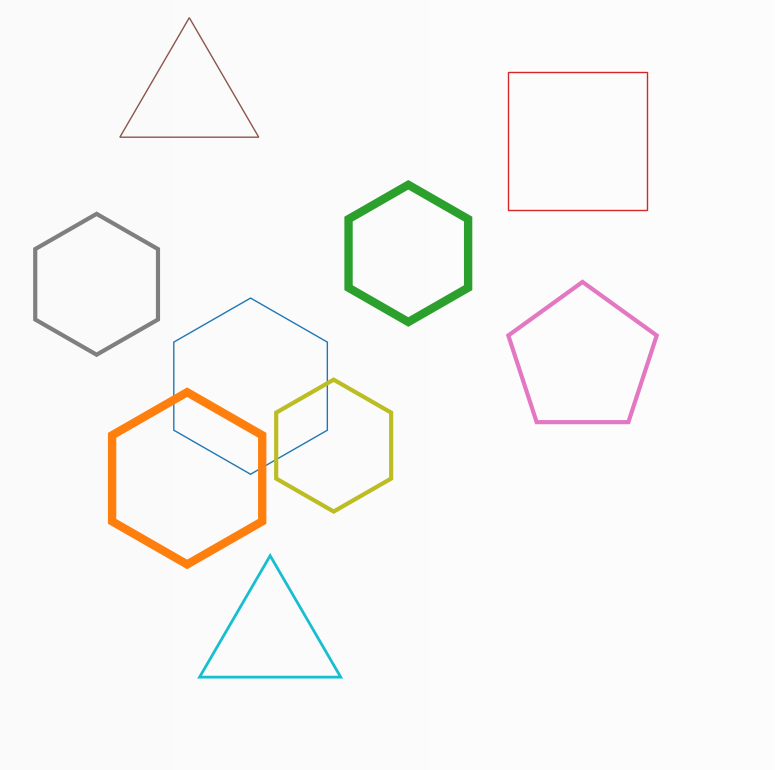[{"shape": "hexagon", "thickness": 0.5, "radius": 0.57, "center": [0.323, 0.498]}, {"shape": "hexagon", "thickness": 3, "radius": 0.56, "center": [0.242, 0.379]}, {"shape": "hexagon", "thickness": 3, "radius": 0.45, "center": [0.527, 0.671]}, {"shape": "square", "thickness": 0.5, "radius": 0.45, "center": [0.745, 0.817]}, {"shape": "triangle", "thickness": 0.5, "radius": 0.52, "center": [0.244, 0.874]}, {"shape": "pentagon", "thickness": 1.5, "radius": 0.5, "center": [0.752, 0.533]}, {"shape": "hexagon", "thickness": 1.5, "radius": 0.46, "center": [0.125, 0.631]}, {"shape": "hexagon", "thickness": 1.5, "radius": 0.43, "center": [0.431, 0.421]}, {"shape": "triangle", "thickness": 1, "radius": 0.53, "center": [0.349, 0.173]}]